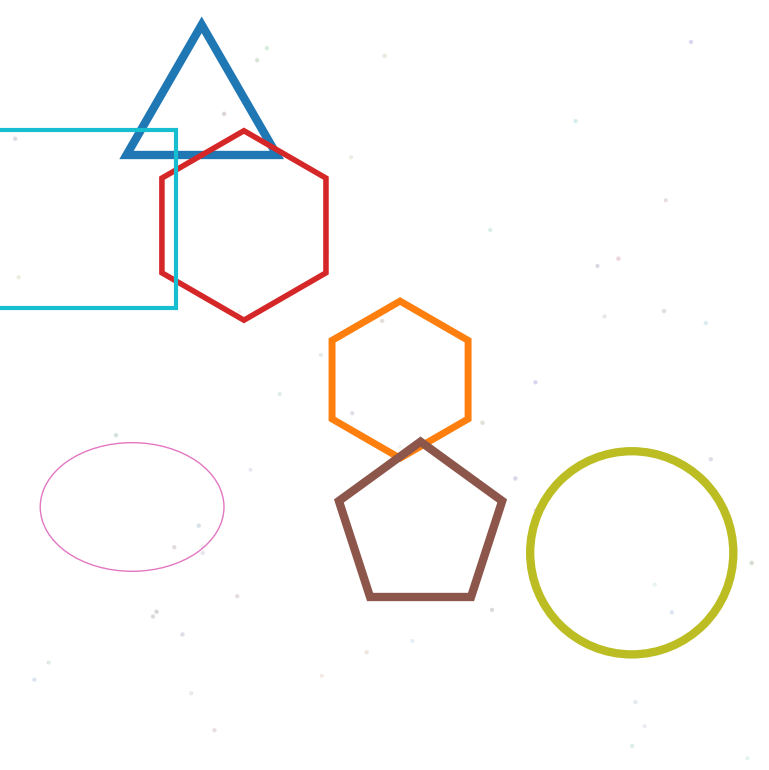[{"shape": "triangle", "thickness": 3, "radius": 0.56, "center": [0.262, 0.855]}, {"shape": "hexagon", "thickness": 2.5, "radius": 0.51, "center": [0.52, 0.507]}, {"shape": "hexagon", "thickness": 2, "radius": 0.62, "center": [0.317, 0.707]}, {"shape": "pentagon", "thickness": 3, "radius": 0.56, "center": [0.546, 0.315]}, {"shape": "oval", "thickness": 0.5, "radius": 0.6, "center": [0.172, 0.342]}, {"shape": "circle", "thickness": 3, "radius": 0.66, "center": [0.82, 0.282]}, {"shape": "square", "thickness": 1.5, "radius": 0.58, "center": [0.113, 0.715]}]